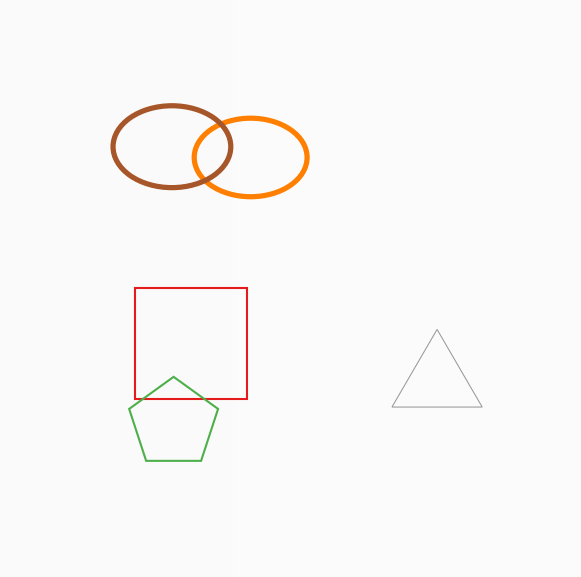[{"shape": "square", "thickness": 1, "radius": 0.48, "center": [0.329, 0.404]}, {"shape": "pentagon", "thickness": 1, "radius": 0.4, "center": [0.299, 0.266]}, {"shape": "oval", "thickness": 2.5, "radius": 0.49, "center": [0.431, 0.726]}, {"shape": "oval", "thickness": 2.5, "radius": 0.51, "center": [0.296, 0.745]}, {"shape": "triangle", "thickness": 0.5, "radius": 0.45, "center": [0.752, 0.339]}]